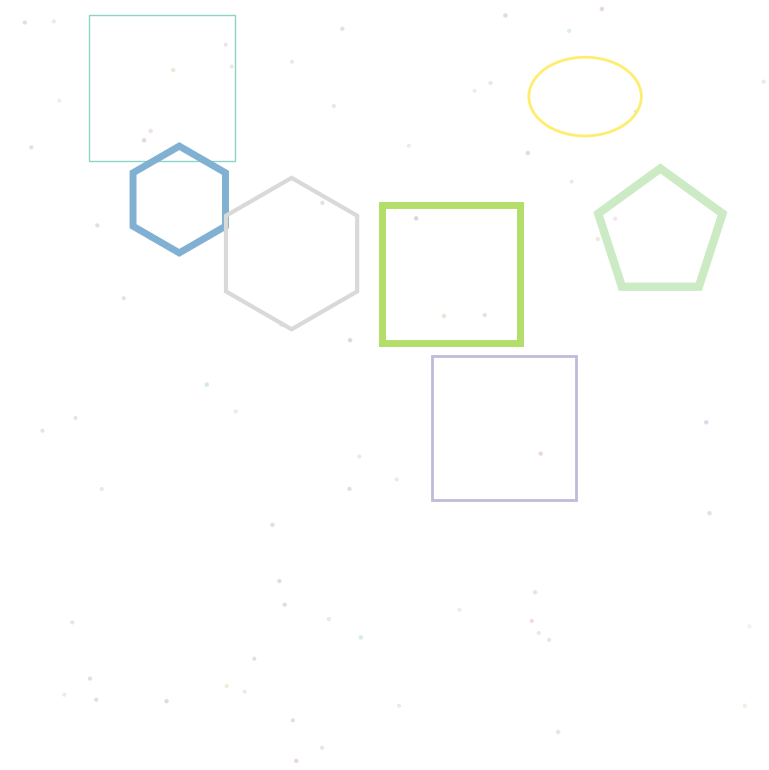[{"shape": "square", "thickness": 0.5, "radius": 0.48, "center": [0.211, 0.885]}, {"shape": "square", "thickness": 1, "radius": 0.47, "center": [0.654, 0.444]}, {"shape": "hexagon", "thickness": 2.5, "radius": 0.35, "center": [0.233, 0.741]}, {"shape": "square", "thickness": 2.5, "radius": 0.45, "center": [0.586, 0.644]}, {"shape": "hexagon", "thickness": 1.5, "radius": 0.49, "center": [0.379, 0.671]}, {"shape": "pentagon", "thickness": 3, "radius": 0.42, "center": [0.858, 0.696]}, {"shape": "oval", "thickness": 1, "radius": 0.37, "center": [0.76, 0.875]}]